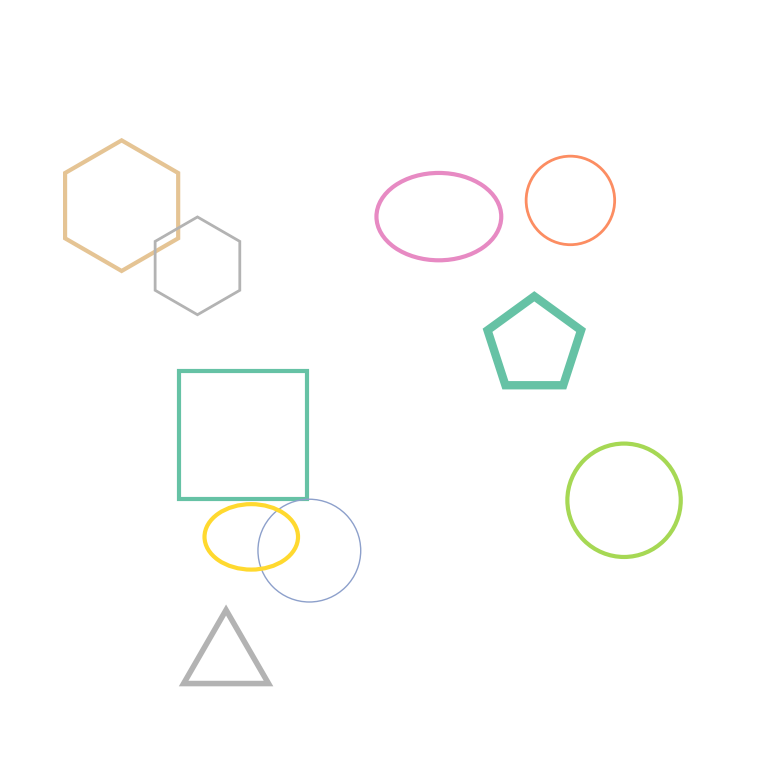[{"shape": "pentagon", "thickness": 3, "radius": 0.32, "center": [0.694, 0.551]}, {"shape": "square", "thickness": 1.5, "radius": 0.42, "center": [0.316, 0.435]}, {"shape": "circle", "thickness": 1, "radius": 0.29, "center": [0.741, 0.74]}, {"shape": "circle", "thickness": 0.5, "radius": 0.33, "center": [0.402, 0.285]}, {"shape": "oval", "thickness": 1.5, "radius": 0.41, "center": [0.57, 0.719]}, {"shape": "circle", "thickness": 1.5, "radius": 0.37, "center": [0.81, 0.35]}, {"shape": "oval", "thickness": 1.5, "radius": 0.3, "center": [0.326, 0.303]}, {"shape": "hexagon", "thickness": 1.5, "radius": 0.42, "center": [0.158, 0.733]}, {"shape": "hexagon", "thickness": 1, "radius": 0.32, "center": [0.256, 0.655]}, {"shape": "triangle", "thickness": 2, "radius": 0.32, "center": [0.294, 0.144]}]